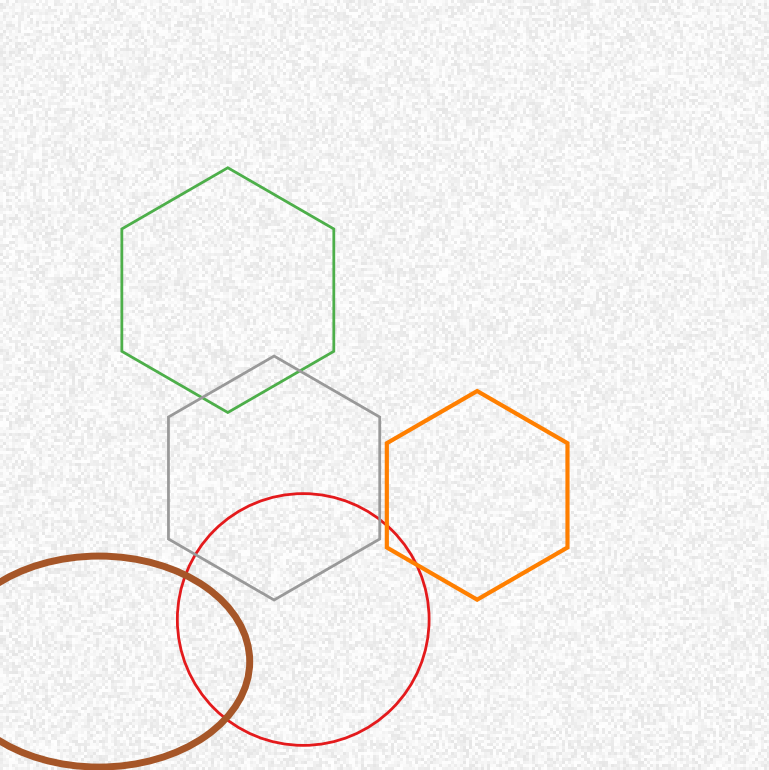[{"shape": "circle", "thickness": 1, "radius": 0.82, "center": [0.394, 0.195]}, {"shape": "hexagon", "thickness": 1, "radius": 0.79, "center": [0.296, 0.623]}, {"shape": "hexagon", "thickness": 1.5, "radius": 0.68, "center": [0.62, 0.357]}, {"shape": "oval", "thickness": 2.5, "radius": 0.98, "center": [0.129, 0.141]}, {"shape": "hexagon", "thickness": 1, "radius": 0.79, "center": [0.356, 0.379]}]